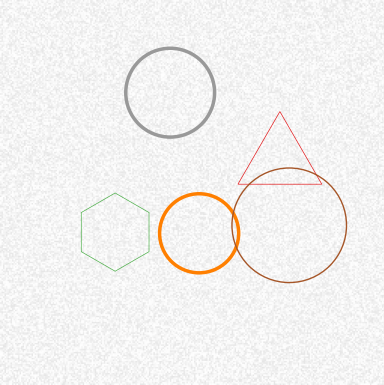[{"shape": "triangle", "thickness": 0.5, "radius": 0.63, "center": [0.727, 0.584]}, {"shape": "hexagon", "thickness": 0.5, "radius": 0.51, "center": [0.299, 0.397]}, {"shape": "circle", "thickness": 2.5, "radius": 0.51, "center": [0.517, 0.394]}, {"shape": "circle", "thickness": 1, "radius": 0.74, "center": [0.751, 0.415]}, {"shape": "circle", "thickness": 2.5, "radius": 0.58, "center": [0.442, 0.759]}]